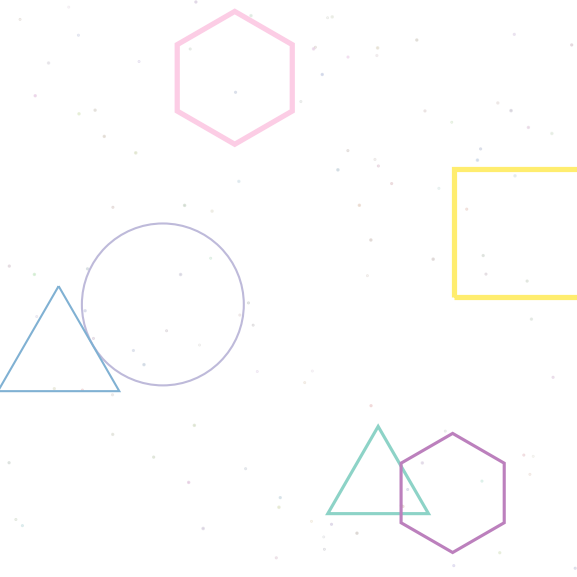[{"shape": "triangle", "thickness": 1.5, "radius": 0.5, "center": [0.655, 0.16]}, {"shape": "circle", "thickness": 1, "radius": 0.7, "center": [0.282, 0.472]}, {"shape": "triangle", "thickness": 1, "radius": 0.61, "center": [0.102, 0.382]}, {"shape": "hexagon", "thickness": 2.5, "radius": 0.58, "center": [0.406, 0.864]}, {"shape": "hexagon", "thickness": 1.5, "radius": 0.52, "center": [0.784, 0.146]}, {"shape": "square", "thickness": 2.5, "radius": 0.55, "center": [0.896, 0.595]}]